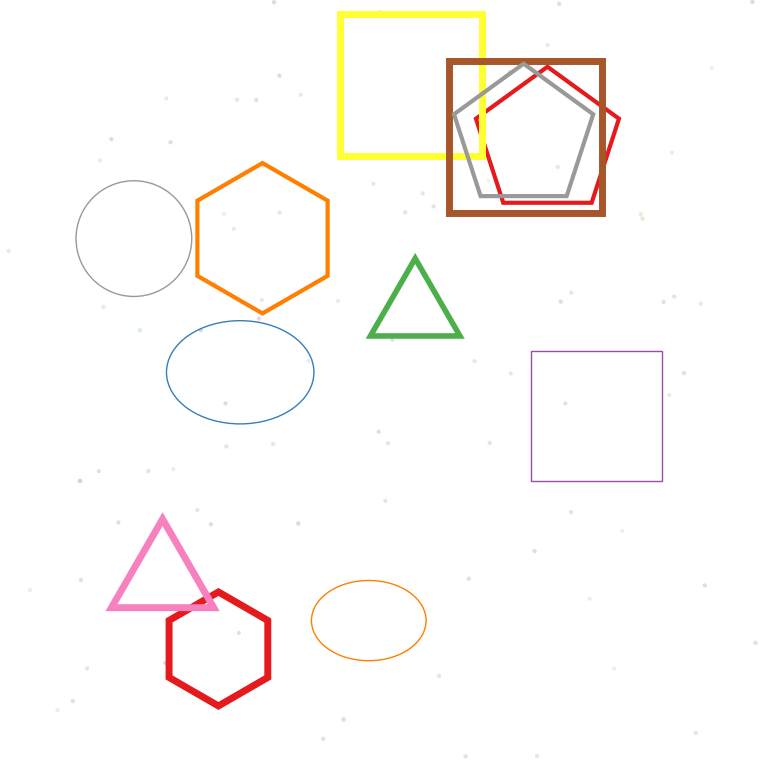[{"shape": "hexagon", "thickness": 2.5, "radius": 0.37, "center": [0.284, 0.157]}, {"shape": "pentagon", "thickness": 1.5, "radius": 0.49, "center": [0.711, 0.816]}, {"shape": "oval", "thickness": 0.5, "radius": 0.48, "center": [0.312, 0.517]}, {"shape": "triangle", "thickness": 2, "radius": 0.34, "center": [0.539, 0.597]}, {"shape": "square", "thickness": 0.5, "radius": 0.42, "center": [0.775, 0.46]}, {"shape": "oval", "thickness": 0.5, "radius": 0.37, "center": [0.479, 0.194]}, {"shape": "hexagon", "thickness": 1.5, "radius": 0.49, "center": [0.341, 0.691]}, {"shape": "square", "thickness": 2.5, "radius": 0.46, "center": [0.534, 0.889]}, {"shape": "square", "thickness": 2.5, "radius": 0.5, "center": [0.682, 0.822]}, {"shape": "triangle", "thickness": 2.5, "radius": 0.38, "center": [0.211, 0.249]}, {"shape": "circle", "thickness": 0.5, "radius": 0.38, "center": [0.174, 0.69]}, {"shape": "pentagon", "thickness": 1.5, "radius": 0.48, "center": [0.68, 0.822]}]